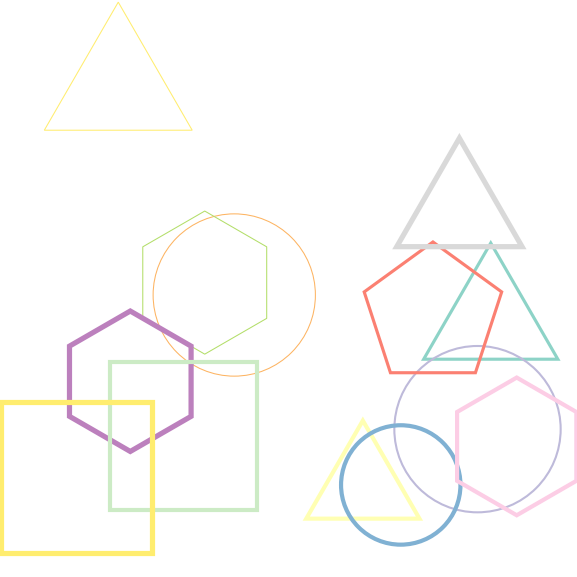[{"shape": "triangle", "thickness": 1.5, "radius": 0.67, "center": [0.85, 0.444]}, {"shape": "triangle", "thickness": 2, "radius": 0.57, "center": [0.628, 0.158]}, {"shape": "circle", "thickness": 1, "radius": 0.72, "center": [0.827, 0.256]}, {"shape": "pentagon", "thickness": 1.5, "radius": 0.63, "center": [0.75, 0.455]}, {"shape": "circle", "thickness": 2, "radius": 0.52, "center": [0.694, 0.159]}, {"shape": "circle", "thickness": 0.5, "radius": 0.7, "center": [0.406, 0.488]}, {"shape": "hexagon", "thickness": 0.5, "radius": 0.62, "center": [0.355, 0.51]}, {"shape": "hexagon", "thickness": 2, "radius": 0.6, "center": [0.895, 0.226]}, {"shape": "triangle", "thickness": 2.5, "radius": 0.63, "center": [0.795, 0.635]}, {"shape": "hexagon", "thickness": 2.5, "radius": 0.61, "center": [0.226, 0.339]}, {"shape": "square", "thickness": 2, "radius": 0.64, "center": [0.318, 0.244]}, {"shape": "square", "thickness": 2.5, "radius": 0.66, "center": [0.132, 0.172]}, {"shape": "triangle", "thickness": 0.5, "radius": 0.74, "center": [0.205, 0.848]}]